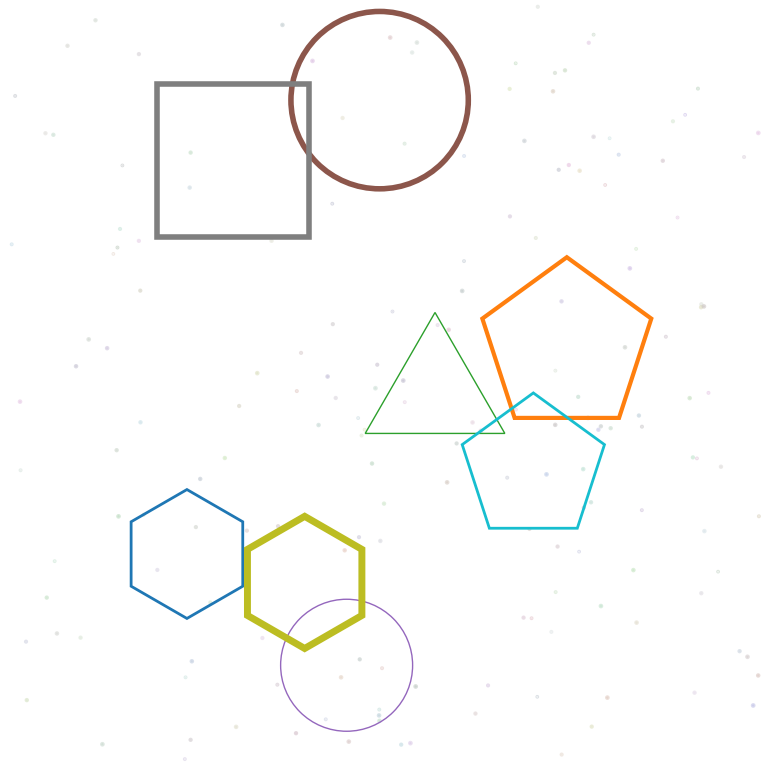[{"shape": "hexagon", "thickness": 1, "radius": 0.42, "center": [0.243, 0.281]}, {"shape": "pentagon", "thickness": 1.5, "radius": 0.58, "center": [0.736, 0.551]}, {"shape": "triangle", "thickness": 0.5, "radius": 0.52, "center": [0.565, 0.489]}, {"shape": "circle", "thickness": 0.5, "radius": 0.43, "center": [0.45, 0.136]}, {"shape": "circle", "thickness": 2, "radius": 0.58, "center": [0.493, 0.87]}, {"shape": "square", "thickness": 2, "radius": 0.5, "center": [0.303, 0.791]}, {"shape": "hexagon", "thickness": 2.5, "radius": 0.43, "center": [0.396, 0.244]}, {"shape": "pentagon", "thickness": 1, "radius": 0.49, "center": [0.693, 0.393]}]